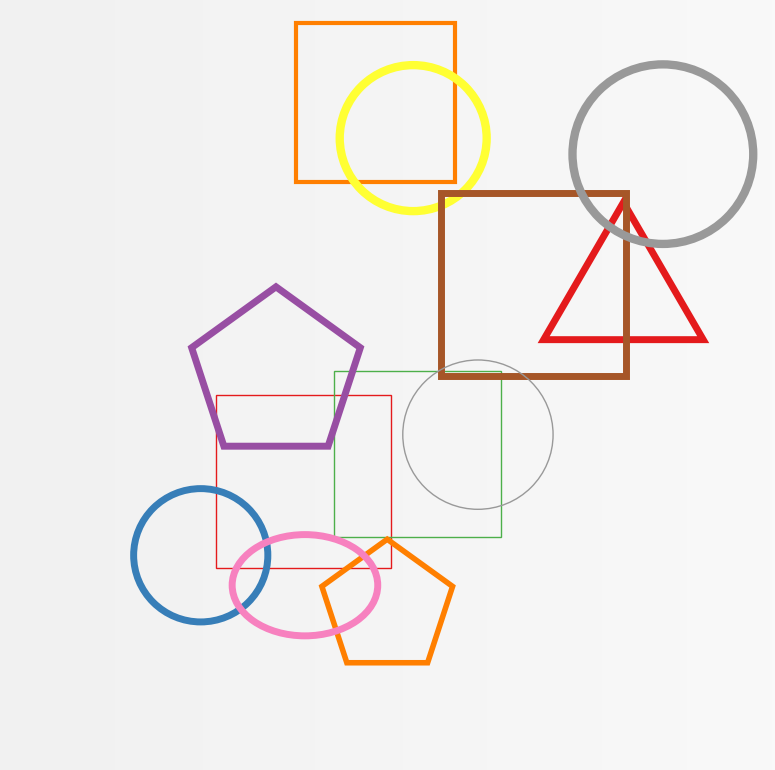[{"shape": "triangle", "thickness": 2.5, "radius": 0.59, "center": [0.804, 0.618]}, {"shape": "square", "thickness": 0.5, "radius": 0.56, "center": [0.392, 0.374]}, {"shape": "circle", "thickness": 2.5, "radius": 0.43, "center": [0.259, 0.279]}, {"shape": "square", "thickness": 0.5, "radius": 0.54, "center": [0.539, 0.411]}, {"shape": "pentagon", "thickness": 2.5, "radius": 0.57, "center": [0.356, 0.513]}, {"shape": "square", "thickness": 1.5, "radius": 0.51, "center": [0.485, 0.867]}, {"shape": "pentagon", "thickness": 2, "radius": 0.44, "center": [0.5, 0.211]}, {"shape": "circle", "thickness": 3, "radius": 0.47, "center": [0.533, 0.821]}, {"shape": "square", "thickness": 2.5, "radius": 0.59, "center": [0.688, 0.631]}, {"shape": "oval", "thickness": 2.5, "radius": 0.47, "center": [0.393, 0.24]}, {"shape": "circle", "thickness": 0.5, "radius": 0.48, "center": [0.617, 0.436]}, {"shape": "circle", "thickness": 3, "radius": 0.58, "center": [0.855, 0.8]}]